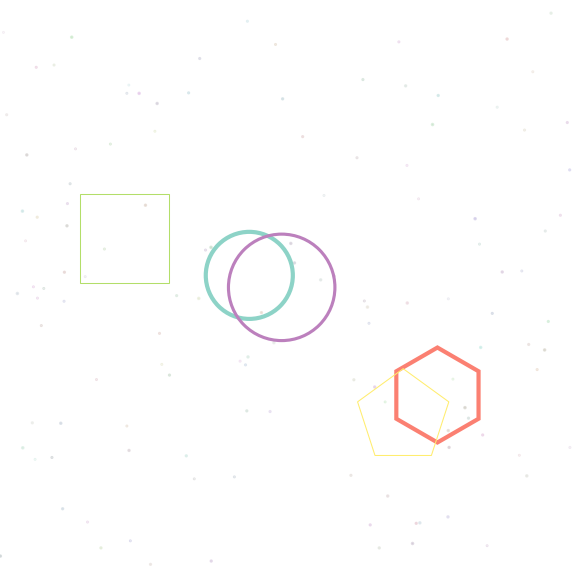[{"shape": "circle", "thickness": 2, "radius": 0.38, "center": [0.432, 0.522]}, {"shape": "hexagon", "thickness": 2, "radius": 0.41, "center": [0.757, 0.315]}, {"shape": "square", "thickness": 0.5, "radius": 0.38, "center": [0.216, 0.586]}, {"shape": "circle", "thickness": 1.5, "radius": 0.46, "center": [0.488, 0.502]}, {"shape": "pentagon", "thickness": 0.5, "radius": 0.42, "center": [0.698, 0.278]}]